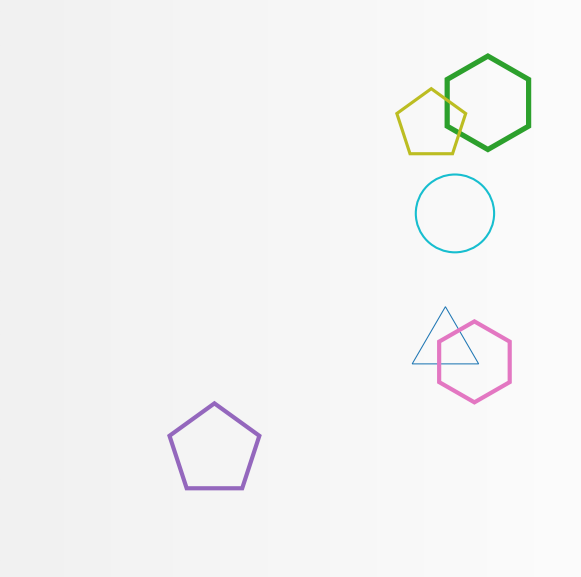[{"shape": "triangle", "thickness": 0.5, "radius": 0.33, "center": [0.766, 0.402]}, {"shape": "hexagon", "thickness": 2.5, "radius": 0.4, "center": [0.839, 0.821]}, {"shape": "pentagon", "thickness": 2, "radius": 0.41, "center": [0.369, 0.219]}, {"shape": "hexagon", "thickness": 2, "radius": 0.35, "center": [0.816, 0.373]}, {"shape": "pentagon", "thickness": 1.5, "radius": 0.31, "center": [0.742, 0.783]}, {"shape": "circle", "thickness": 1, "radius": 0.34, "center": [0.783, 0.63]}]